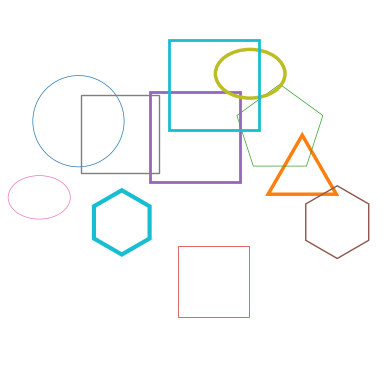[{"shape": "circle", "thickness": 0.5, "radius": 0.59, "center": [0.204, 0.685]}, {"shape": "triangle", "thickness": 2.5, "radius": 0.51, "center": [0.785, 0.547]}, {"shape": "pentagon", "thickness": 0.5, "radius": 0.59, "center": [0.727, 0.664]}, {"shape": "square", "thickness": 0.5, "radius": 0.46, "center": [0.555, 0.269]}, {"shape": "square", "thickness": 2, "radius": 0.58, "center": [0.507, 0.645]}, {"shape": "hexagon", "thickness": 1, "radius": 0.47, "center": [0.876, 0.423]}, {"shape": "oval", "thickness": 0.5, "radius": 0.4, "center": [0.102, 0.487]}, {"shape": "square", "thickness": 1, "radius": 0.51, "center": [0.312, 0.652]}, {"shape": "oval", "thickness": 2.5, "radius": 0.45, "center": [0.65, 0.808]}, {"shape": "hexagon", "thickness": 3, "radius": 0.42, "center": [0.316, 0.422]}, {"shape": "square", "thickness": 2, "radius": 0.58, "center": [0.557, 0.78]}]